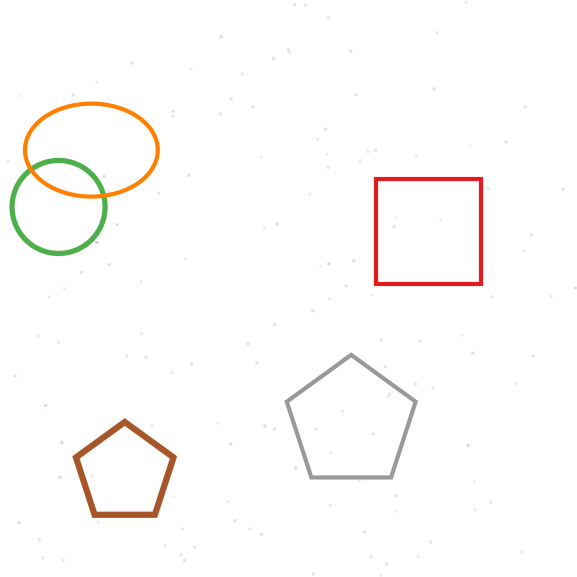[{"shape": "square", "thickness": 2, "radius": 0.45, "center": [0.742, 0.598]}, {"shape": "circle", "thickness": 2.5, "radius": 0.4, "center": [0.101, 0.641]}, {"shape": "oval", "thickness": 2, "radius": 0.58, "center": [0.158, 0.739]}, {"shape": "pentagon", "thickness": 3, "radius": 0.44, "center": [0.216, 0.18]}, {"shape": "pentagon", "thickness": 2, "radius": 0.59, "center": [0.608, 0.267]}]